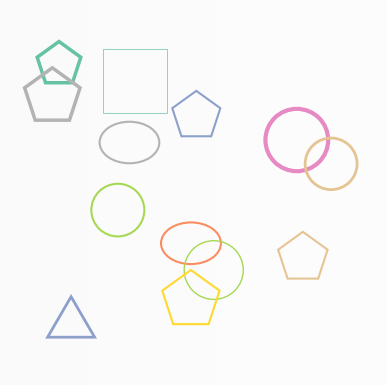[{"shape": "pentagon", "thickness": 2.5, "radius": 0.3, "center": [0.152, 0.833]}, {"shape": "square", "thickness": 0.5, "radius": 0.41, "center": [0.349, 0.79]}, {"shape": "oval", "thickness": 1.5, "radius": 0.39, "center": [0.493, 0.368]}, {"shape": "pentagon", "thickness": 1.5, "radius": 0.33, "center": [0.507, 0.699]}, {"shape": "triangle", "thickness": 2, "radius": 0.35, "center": [0.183, 0.159]}, {"shape": "circle", "thickness": 3, "radius": 0.4, "center": [0.766, 0.636]}, {"shape": "circle", "thickness": 1.5, "radius": 0.34, "center": [0.304, 0.454]}, {"shape": "circle", "thickness": 1, "radius": 0.38, "center": [0.552, 0.299]}, {"shape": "pentagon", "thickness": 1.5, "radius": 0.39, "center": [0.493, 0.221]}, {"shape": "pentagon", "thickness": 1.5, "radius": 0.34, "center": [0.782, 0.331]}, {"shape": "circle", "thickness": 2, "radius": 0.33, "center": [0.855, 0.574]}, {"shape": "pentagon", "thickness": 2.5, "radius": 0.38, "center": [0.135, 0.749]}, {"shape": "oval", "thickness": 1.5, "radius": 0.39, "center": [0.334, 0.63]}]